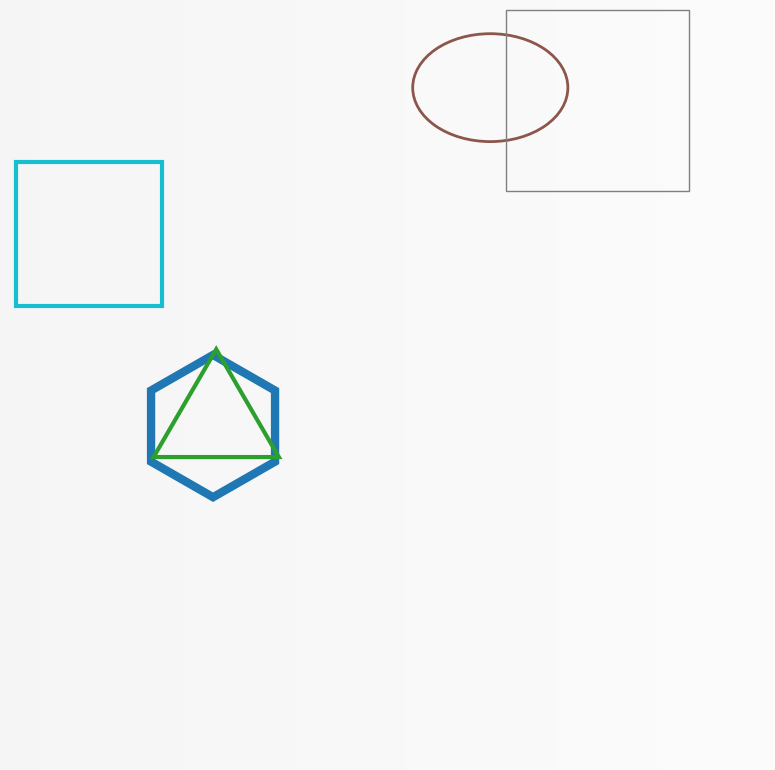[{"shape": "hexagon", "thickness": 3, "radius": 0.46, "center": [0.275, 0.447]}, {"shape": "triangle", "thickness": 1.5, "radius": 0.47, "center": [0.279, 0.453]}, {"shape": "oval", "thickness": 1, "radius": 0.5, "center": [0.633, 0.886]}, {"shape": "square", "thickness": 0.5, "radius": 0.59, "center": [0.771, 0.869]}, {"shape": "square", "thickness": 1.5, "radius": 0.47, "center": [0.115, 0.696]}]